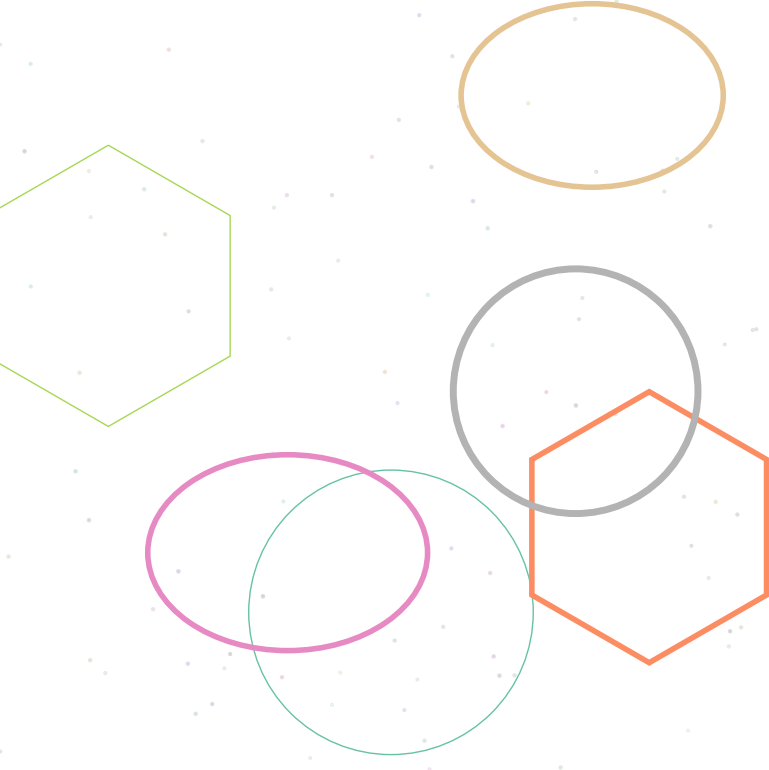[{"shape": "circle", "thickness": 0.5, "radius": 0.92, "center": [0.508, 0.205]}, {"shape": "hexagon", "thickness": 2, "radius": 0.88, "center": [0.843, 0.315]}, {"shape": "oval", "thickness": 2, "radius": 0.91, "center": [0.374, 0.282]}, {"shape": "hexagon", "thickness": 0.5, "radius": 0.91, "center": [0.141, 0.629]}, {"shape": "oval", "thickness": 2, "radius": 0.85, "center": [0.769, 0.876]}, {"shape": "circle", "thickness": 2.5, "radius": 0.79, "center": [0.748, 0.492]}]